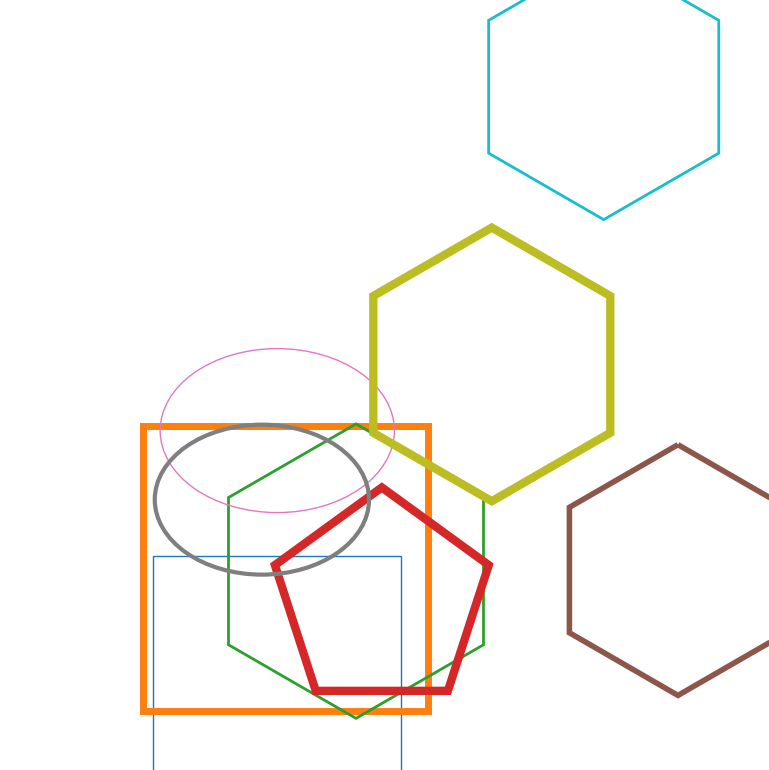[{"shape": "square", "thickness": 0.5, "radius": 0.8, "center": [0.36, 0.117]}, {"shape": "square", "thickness": 2.5, "radius": 0.92, "center": [0.371, 0.262]}, {"shape": "hexagon", "thickness": 1, "radius": 0.96, "center": [0.462, 0.258]}, {"shape": "pentagon", "thickness": 3, "radius": 0.73, "center": [0.496, 0.221]}, {"shape": "hexagon", "thickness": 2, "radius": 0.81, "center": [0.88, 0.26]}, {"shape": "oval", "thickness": 0.5, "radius": 0.76, "center": [0.36, 0.441]}, {"shape": "oval", "thickness": 1.5, "radius": 0.7, "center": [0.34, 0.351]}, {"shape": "hexagon", "thickness": 3, "radius": 0.89, "center": [0.639, 0.527]}, {"shape": "hexagon", "thickness": 1, "radius": 0.86, "center": [0.784, 0.887]}]